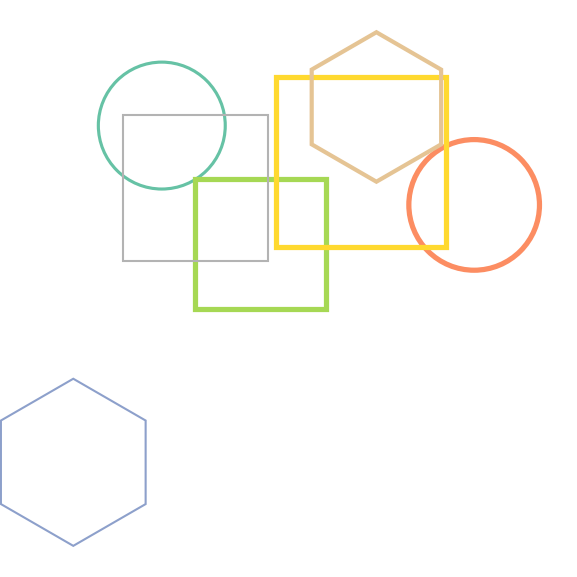[{"shape": "circle", "thickness": 1.5, "radius": 0.55, "center": [0.28, 0.782]}, {"shape": "circle", "thickness": 2.5, "radius": 0.57, "center": [0.821, 0.644]}, {"shape": "hexagon", "thickness": 1, "radius": 0.72, "center": [0.127, 0.199]}, {"shape": "square", "thickness": 2.5, "radius": 0.56, "center": [0.451, 0.577]}, {"shape": "square", "thickness": 2.5, "radius": 0.74, "center": [0.625, 0.719]}, {"shape": "hexagon", "thickness": 2, "radius": 0.65, "center": [0.652, 0.814]}, {"shape": "square", "thickness": 1, "radius": 0.63, "center": [0.338, 0.674]}]